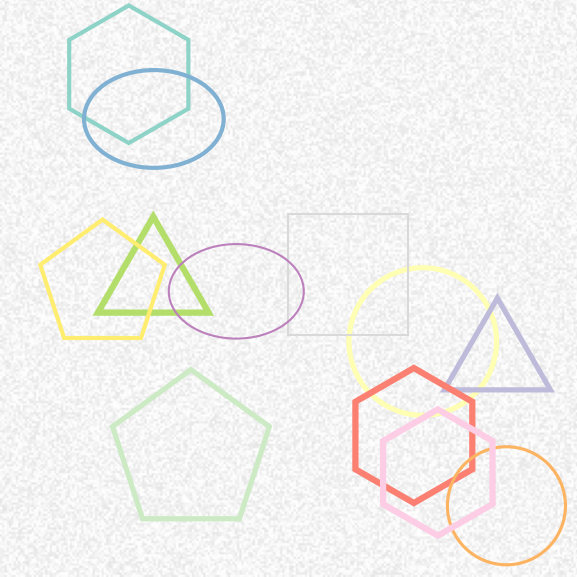[{"shape": "hexagon", "thickness": 2, "radius": 0.6, "center": [0.223, 0.871]}, {"shape": "circle", "thickness": 2.5, "radius": 0.64, "center": [0.732, 0.408]}, {"shape": "triangle", "thickness": 2.5, "radius": 0.53, "center": [0.861, 0.377]}, {"shape": "hexagon", "thickness": 3, "radius": 0.58, "center": [0.717, 0.245]}, {"shape": "oval", "thickness": 2, "radius": 0.6, "center": [0.266, 0.793]}, {"shape": "circle", "thickness": 1.5, "radius": 0.51, "center": [0.877, 0.123]}, {"shape": "triangle", "thickness": 3, "radius": 0.55, "center": [0.265, 0.513]}, {"shape": "hexagon", "thickness": 3, "radius": 0.55, "center": [0.758, 0.181]}, {"shape": "square", "thickness": 1, "radius": 0.52, "center": [0.603, 0.524]}, {"shape": "oval", "thickness": 1, "radius": 0.58, "center": [0.409, 0.495]}, {"shape": "pentagon", "thickness": 2.5, "radius": 0.71, "center": [0.331, 0.216]}, {"shape": "pentagon", "thickness": 2, "radius": 0.57, "center": [0.178, 0.506]}]